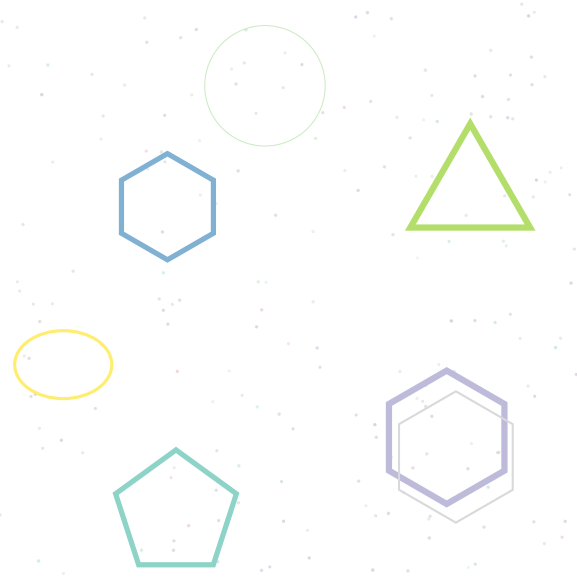[{"shape": "pentagon", "thickness": 2.5, "radius": 0.55, "center": [0.305, 0.11]}, {"shape": "hexagon", "thickness": 3, "radius": 0.58, "center": [0.773, 0.242]}, {"shape": "hexagon", "thickness": 2.5, "radius": 0.46, "center": [0.29, 0.641]}, {"shape": "triangle", "thickness": 3, "radius": 0.6, "center": [0.814, 0.665]}, {"shape": "hexagon", "thickness": 1, "radius": 0.57, "center": [0.789, 0.208]}, {"shape": "circle", "thickness": 0.5, "radius": 0.52, "center": [0.459, 0.851]}, {"shape": "oval", "thickness": 1.5, "radius": 0.42, "center": [0.11, 0.368]}]